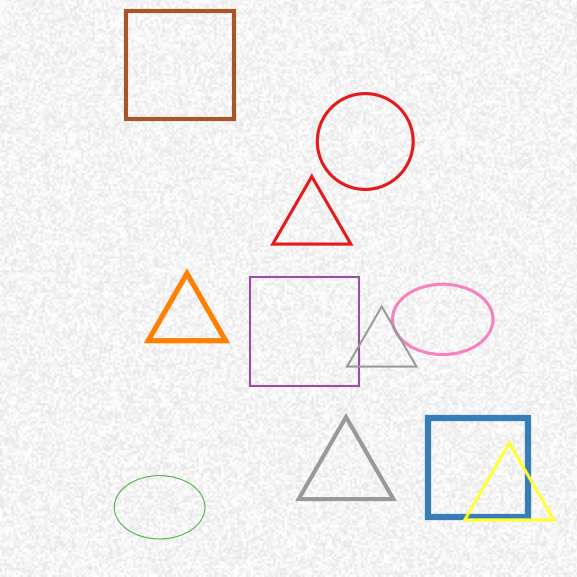[{"shape": "triangle", "thickness": 1.5, "radius": 0.39, "center": [0.54, 0.616]}, {"shape": "circle", "thickness": 1.5, "radius": 0.41, "center": [0.632, 0.754]}, {"shape": "square", "thickness": 3, "radius": 0.43, "center": [0.827, 0.19]}, {"shape": "oval", "thickness": 0.5, "radius": 0.39, "center": [0.276, 0.121]}, {"shape": "square", "thickness": 1, "radius": 0.47, "center": [0.527, 0.425]}, {"shape": "triangle", "thickness": 2.5, "radius": 0.39, "center": [0.324, 0.448]}, {"shape": "triangle", "thickness": 1.5, "radius": 0.44, "center": [0.882, 0.143]}, {"shape": "square", "thickness": 2, "radius": 0.47, "center": [0.311, 0.886]}, {"shape": "oval", "thickness": 1.5, "radius": 0.44, "center": [0.767, 0.446]}, {"shape": "triangle", "thickness": 1, "radius": 0.35, "center": [0.661, 0.399]}, {"shape": "triangle", "thickness": 2, "radius": 0.47, "center": [0.599, 0.182]}]